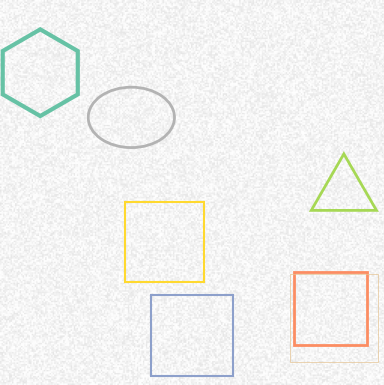[{"shape": "hexagon", "thickness": 3, "radius": 0.56, "center": [0.105, 0.811]}, {"shape": "square", "thickness": 2, "radius": 0.47, "center": [0.86, 0.199]}, {"shape": "square", "thickness": 1.5, "radius": 0.53, "center": [0.499, 0.129]}, {"shape": "triangle", "thickness": 2, "radius": 0.49, "center": [0.893, 0.502]}, {"shape": "square", "thickness": 1.5, "radius": 0.52, "center": [0.427, 0.372]}, {"shape": "square", "thickness": 0.5, "radius": 0.57, "center": [0.868, 0.174]}, {"shape": "oval", "thickness": 2, "radius": 0.56, "center": [0.341, 0.695]}]